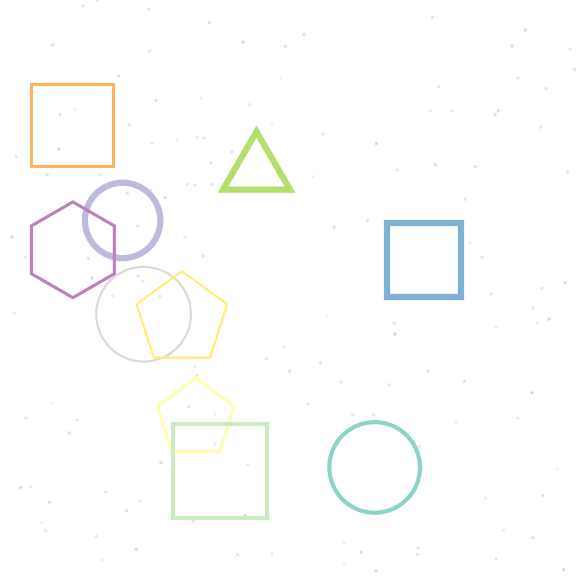[{"shape": "circle", "thickness": 2, "radius": 0.39, "center": [0.649, 0.19]}, {"shape": "pentagon", "thickness": 1.5, "radius": 0.35, "center": [0.339, 0.274]}, {"shape": "circle", "thickness": 3, "radius": 0.33, "center": [0.212, 0.617]}, {"shape": "square", "thickness": 3, "radius": 0.32, "center": [0.734, 0.549]}, {"shape": "square", "thickness": 1.5, "radius": 0.36, "center": [0.124, 0.783]}, {"shape": "triangle", "thickness": 3, "radius": 0.33, "center": [0.444, 0.704]}, {"shape": "circle", "thickness": 1, "radius": 0.41, "center": [0.249, 0.455]}, {"shape": "hexagon", "thickness": 1.5, "radius": 0.41, "center": [0.126, 0.567]}, {"shape": "square", "thickness": 2, "radius": 0.41, "center": [0.381, 0.184]}, {"shape": "pentagon", "thickness": 1, "radius": 0.41, "center": [0.315, 0.447]}]